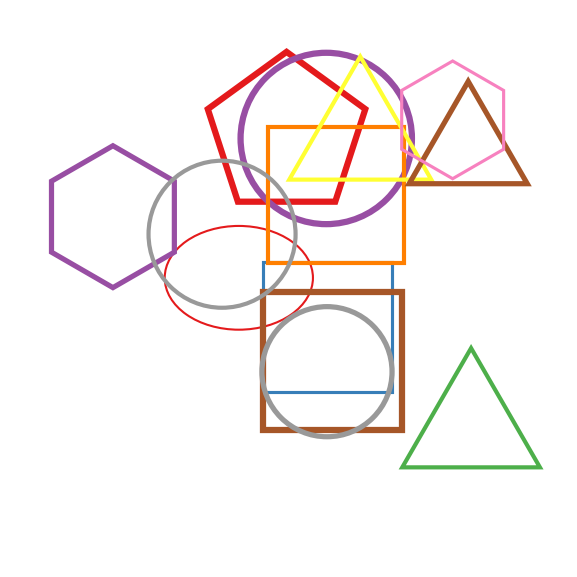[{"shape": "oval", "thickness": 1, "radius": 0.64, "center": [0.414, 0.518]}, {"shape": "pentagon", "thickness": 3, "radius": 0.72, "center": [0.496, 0.766]}, {"shape": "square", "thickness": 1.5, "radius": 0.56, "center": [0.567, 0.434]}, {"shape": "triangle", "thickness": 2, "radius": 0.69, "center": [0.816, 0.259]}, {"shape": "circle", "thickness": 3, "radius": 0.74, "center": [0.565, 0.759]}, {"shape": "hexagon", "thickness": 2.5, "radius": 0.61, "center": [0.196, 0.624]}, {"shape": "square", "thickness": 2, "radius": 0.59, "center": [0.582, 0.661]}, {"shape": "triangle", "thickness": 2, "radius": 0.71, "center": [0.624, 0.759]}, {"shape": "square", "thickness": 3, "radius": 0.6, "center": [0.576, 0.374]}, {"shape": "triangle", "thickness": 2.5, "radius": 0.59, "center": [0.811, 0.74]}, {"shape": "hexagon", "thickness": 1.5, "radius": 0.51, "center": [0.784, 0.792]}, {"shape": "circle", "thickness": 2.5, "radius": 0.56, "center": [0.566, 0.356]}, {"shape": "circle", "thickness": 2, "radius": 0.64, "center": [0.385, 0.594]}]